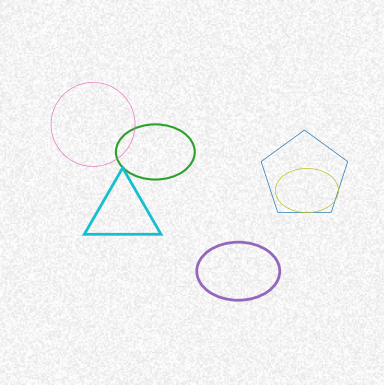[{"shape": "pentagon", "thickness": 0.5, "radius": 0.59, "center": [0.791, 0.544]}, {"shape": "oval", "thickness": 1.5, "radius": 0.51, "center": [0.403, 0.605]}, {"shape": "oval", "thickness": 2, "radius": 0.54, "center": [0.619, 0.296]}, {"shape": "circle", "thickness": 0.5, "radius": 0.55, "center": [0.242, 0.677]}, {"shape": "oval", "thickness": 0.5, "radius": 0.41, "center": [0.797, 0.505]}, {"shape": "triangle", "thickness": 2, "radius": 0.57, "center": [0.319, 0.449]}]